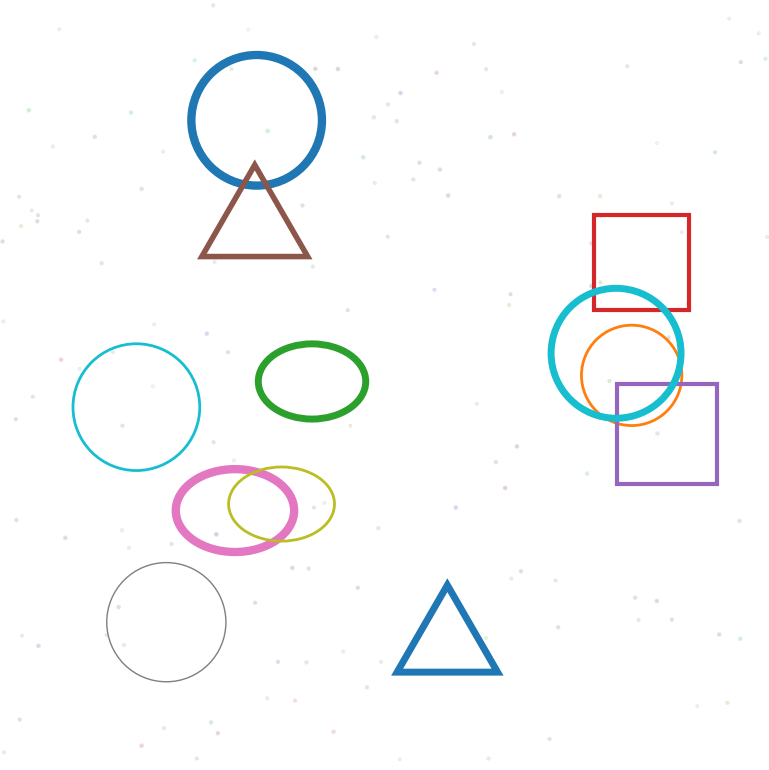[{"shape": "triangle", "thickness": 2.5, "radius": 0.38, "center": [0.581, 0.165]}, {"shape": "circle", "thickness": 3, "radius": 0.42, "center": [0.333, 0.844]}, {"shape": "circle", "thickness": 1, "radius": 0.33, "center": [0.82, 0.512]}, {"shape": "oval", "thickness": 2.5, "radius": 0.35, "center": [0.405, 0.505]}, {"shape": "square", "thickness": 1.5, "radius": 0.31, "center": [0.833, 0.659]}, {"shape": "square", "thickness": 1.5, "radius": 0.33, "center": [0.866, 0.437]}, {"shape": "triangle", "thickness": 2, "radius": 0.4, "center": [0.331, 0.706]}, {"shape": "oval", "thickness": 3, "radius": 0.38, "center": [0.305, 0.337]}, {"shape": "circle", "thickness": 0.5, "radius": 0.39, "center": [0.216, 0.192]}, {"shape": "oval", "thickness": 1, "radius": 0.34, "center": [0.366, 0.345]}, {"shape": "circle", "thickness": 1, "radius": 0.41, "center": [0.177, 0.471]}, {"shape": "circle", "thickness": 2.5, "radius": 0.42, "center": [0.8, 0.541]}]